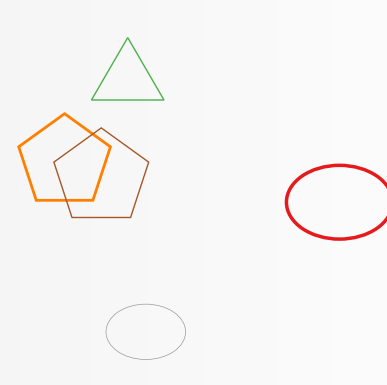[{"shape": "oval", "thickness": 2.5, "radius": 0.68, "center": [0.876, 0.475]}, {"shape": "triangle", "thickness": 1, "radius": 0.54, "center": [0.33, 0.794]}, {"shape": "pentagon", "thickness": 2, "radius": 0.62, "center": [0.167, 0.58]}, {"shape": "pentagon", "thickness": 1, "radius": 0.64, "center": [0.261, 0.539]}, {"shape": "oval", "thickness": 0.5, "radius": 0.51, "center": [0.376, 0.138]}]